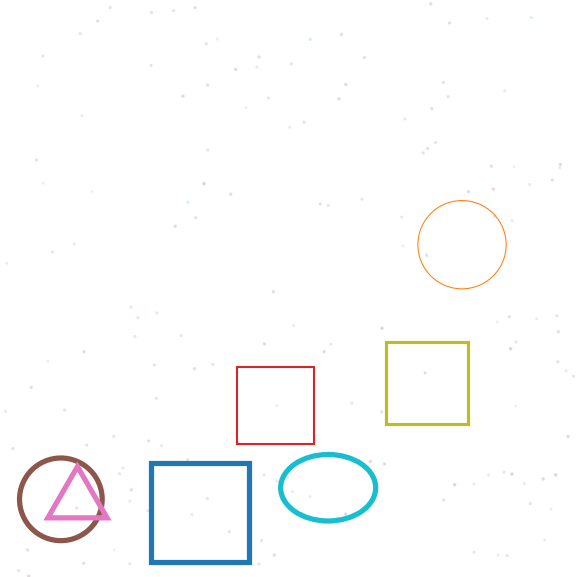[{"shape": "square", "thickness": 2.5, "radius": 0.43, "center": [0.346, 0.112]}, {"shape": "circle", "thickness": 0.5, "radius": 0.38, "center": [0.8, 0.575]}, {"shape": "square", "thickness": 1, "radius": 0.33, "center": [0.477, 0.297]}, {"shape": "circle", "thickness": 2.5, "radius": 0.36, "center": [0.105, 0.134]}, {"shape": "triangle", "thickness": 2.5, "radius": 0.3, "center": [0.134, 0.132]}, {"shape": "square", "thickness": 1.5, "radius": 0.36, "center": [0.74, 0.336]}, {"shape": "oval", "thickness": 2.5, "radius": 0.41, "center": [0.568, 0.155]}]